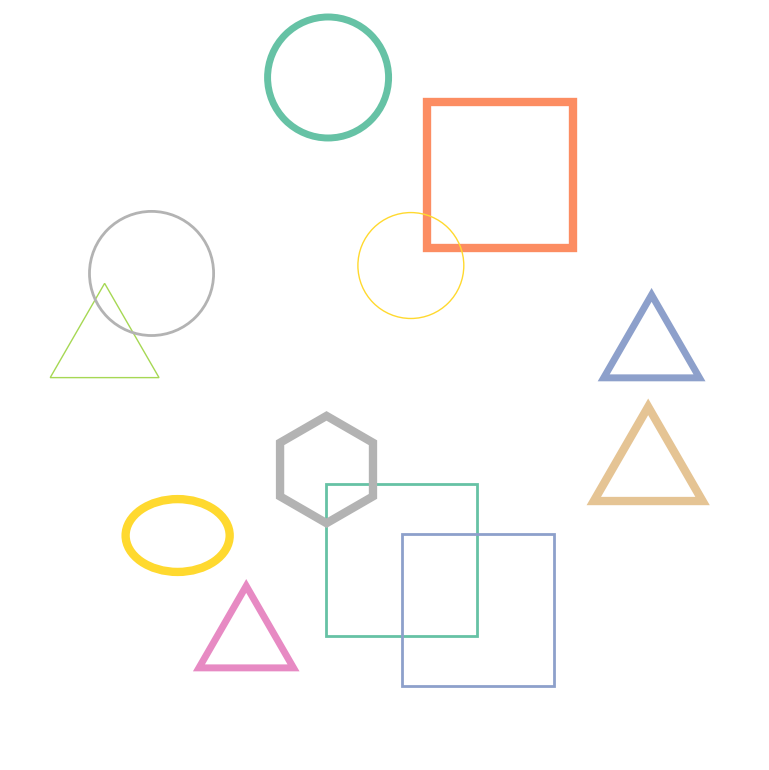[{"shape": "square", "thickness": 1, "radius": 0.49, "center": [0.522, 0.273]}, {"shape": "circle", "thickness": 2.5, "radius": 0.39, "center": [0.426, 0.899]}, {"shape": "square", "thickness": 3, "radius": 0.47, "center": [0.649, 0.773]}, {"shape": "square", "thickness": 1, "radius": 0.49, "center": [0.621, 0.208]}, {"shape": "triangle", "thickness": 2.5, "radius": 0.36, "center": [0.846, 0.545]}, {"shape": "triangle", "thickness": 2.5, "radius": 0.35, "center": [0.32, 0.168]}, {"shape": "triangle", "thickness": 0.5, "radius": 0.41, "center": [0.136, 0.55]}, {"shape": "oval", "thickness": 3, "radius": 0.34, "center": [0.231, 0.305]}, {"shape": "circle", "thickness": 0.5, "radius": 0.34, "center": [0.534, 0.655]}, {"shape": "triangle", "thickness": 3, "radius": 0.41, "center": [0.842, 0.39]}, {"shape": "hexagon", "thickness": 3, "radius": 0.35, "center": [0.424, 0.39]}, {"shape": "circle", "thickness": 1, "radius": 0.4, "center": [0.197, 0.645]}]